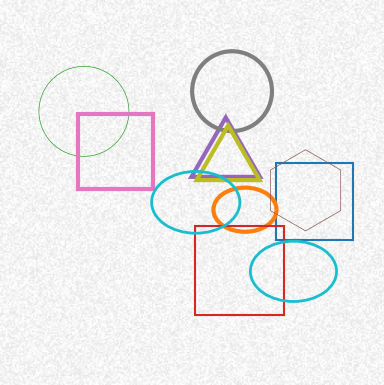[{"shape": "square", "thickness": 1.5, "radius": 0.5, "center": [0.816, 0.477]}, {"shape": "oval", "thickness": 3, "radius": 0.41, "center": [0.636, 0.455]}, {"shape": "circle", "thickness": 0.5, "radius": 0.58, "center": [0.218, 0.711]}, {"shape": "square", "thickness": 1.5, "radius": 0.58, "center": [0.621, 0.298]}, {"shape": "triangle", "thickness": 3, "radius": 0.51, "center": [0.586, 0.592]}, {"shape": "hexagon", "thickness": 0.5, "radius": 0.53, "center": [0.794, 0.506]}, {"shape": "square", "thickness": 3, "radius": 0.49, "center": [0.3, 0.607]}, {"shape": "circle", "thickness": 3, "radius": 0.52, "center": [0.603, 0.763]}, {"shape": "triangle", "thickness": 3, "radius": 0.47, "center": [0.593, 0.579]}, {"shape": "oval", "thickness": 2, "radius": 0.57, "center": [0.508, 0.474]}, {"shape": "oval", "thickness": 2, "radius": 0.56, "center": [0.762, 0.295]}]